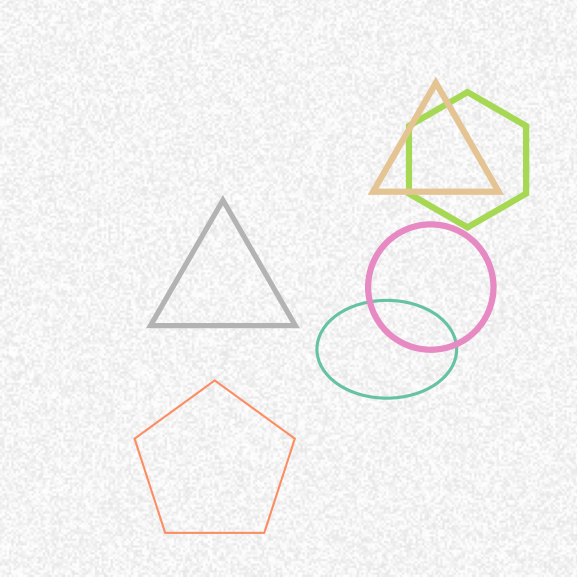[{"shape": "oval", "thickness": 1.5, "radius": 0.6, "center": [0.67, 0.394]}, {"shape": "pentagon", "thickness": 1, "radius": 0.73, "center": [0.372, 0.194]}, {"shape": "circle", "thickness": 3, "radius": 0.54, "center": [0.746, 0.502]}, {"shape": "hexagon", "thickness": 3, "radius": 0.59, "center": [0.81, 0.722]}, {"shape": "triangle", "thickness": 3, "radius": 0.63, "center": [0.755, 0.73]}, {"shape": "triangle", "thickness": 2.5, "radius": 0.72, "center": [0.386, 0.508]}]